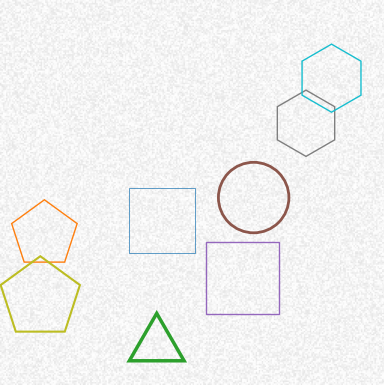[{"shape": "square", "thickness": 0.5, "radius": 0.42, "center": [0.421, 0.428]}, {"shape": "pentagon", "thickness": 1, "radius": 0.45, "center": [0.115, 0.392]}, {"shape": "triangle", "thickness": 2.5, "radius": 0.41, "center": [0.407, 0.104]}, {"shape": "square", "thickness": 1, "radius": 0.47, "center": [0.63, 0.278]}, {"shape": "circle", "thickness": 2, "radius": 0.46, "center": [0.659, 0.487]}, {"shape": "hexagon", "thickness": 1, "radius": 0.43, "center": [0.795, 0.68]}, {"shape": "pentagon", "thickness": 1.5, "radius": 0.54, "center": [0.105, 0.226]}, {"shape": "hexagon", "thickness": 1, "radius": 0.44, "center": [0.861, 0.797]}]